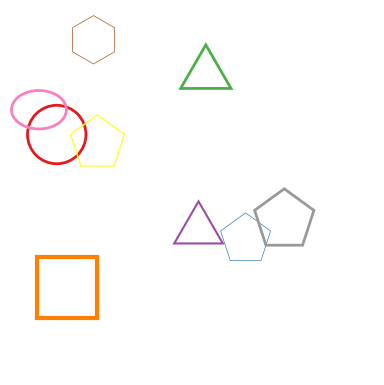[{"shape": "circle", "thickness": 2, "radius": 0.38, "center": [0.147, 0.651]}, {"shape": "pentagon", "thickness": 0.5, "radius": 0.34, "center": [0.638, 0.379]}, {"shape": "triangle", "thickness": 2, "radius": 0.38, "center": [0.535, 0.808]}, {"shape": "triangle", "thickness": 1.5, "radius": 0.36, "center": [0.516, 0.404]}, {"shape": "square", "thickness": 3, "radius": 0.39, "center": [0.174, 0.253]}, {"shape": "pentagon", "thickness": 1, "radius": 0.37, "center": [0.253, 0.628]}, {"shape": "hexagon", "thickness": 0.5, "radius": 0.31, "center": [0.243, 0.897]}, {"shape": "oval", "thickness": 2, "radius": 0.36, "center": [0.101, 0.715]}, {"shape": "pentagon", "thickness": 2, "radius": 0.4, "center": [0.738, 0.429]}]